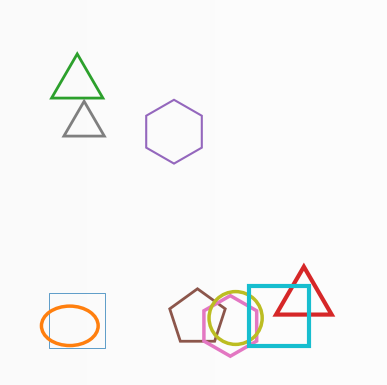[{"shape": "square", "thickness": 0.5, "radius": 0.36, "center": [0.198, 0.167]}, {"shape": "oval", "thickness": 2.5, "radius": 0.37, "center": [0.18, 0.154]}, {"shape": "triangle", "thickness": 2, "radius": 0.38, "center": [0.199, 0.783]}, {"shape": "triangle", "thickness": 3, "radius": 0.41, "center": [0.784, 0.224]}, {"shape": "hexagon", "thickness": 1.5, "radius": 0.41, "center": [0.449, 0.658]}, {"shape": "pentagon", "thickness": 2, "radius": 0.38, "center": [0.51, 0.175]}, {"shape": "hexagon", "thickness": 2.5, "radius": 0.39, "center": [0.594, 0.153]}, {"shape": "triangle", "thickness": 2, "radius": 0.3, "center": [0.217, 0.677]}, {"shape": "circle", "thickness": 2.5, "radius": 0.34, "center": [0.608, 0.174]}, {"shape": "square", "thickness": 3, "radius": 0.39, "center": [0.72, 0.179]}]